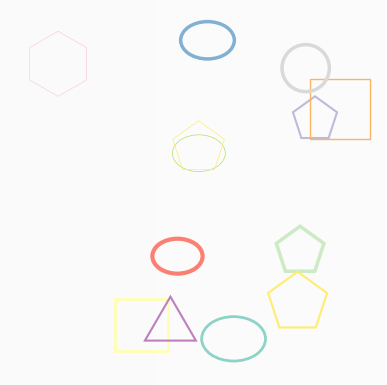[{"shape": "oval", "thickness": 2, "radius": 0.41, "center": [0.603, 0.12]}, {"shape": "square", "thickness": 2, "radius": 0.34, "center": [0.365, 0.155]}, {"shape": "pentagon", "thickness": 1.5, "radius": 0.3, "center": [0.813, 0.69]}, {"shape": "oval", "thickness": 3, "radius": 0.32, "center": [0.458, 0.335]}, {"shape": "oval", "thickness": 2.5, "radius": 0.35, "center": [0.536, 0.895]}, {"shape": "square", "thickness": 1, "radius": 0.39, "center": [0.877, 0.716]}, {"shape": "oval", "thickness": 0.5, "radius": 0.34, "center": [0.513, 0.602]}, {"shape": "hexagon", "thickness": 0.5, "radius": 0.42, "center": [0.15, 0.834]}, {"shape": "circle", "thickness": 2.5, "radius": 0.31, "center": [0.789, 0.823]}, {"shape": "triangle", "thickness": 1.5, "radius": 0.38, "center": [0.44, 0.153]}, {"shape": "pentagon", "thickness": 2.5, "radius": 0.32, "center": [0.774, 0.348]}, {"shape": "pentagon", "thickness": 1.5, "radius": 0.4, "center": [0.768, 0.214]}, {"shape": "pentagon", "thickness": 0.5, "radius": 0.35, "center": [0.512, 0.616]}]